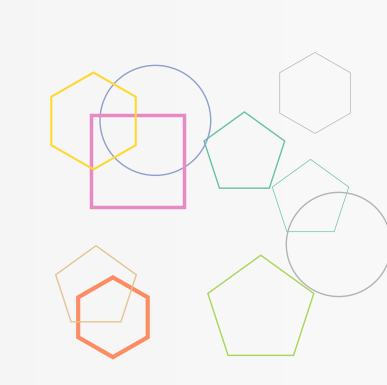[{"shape": "pentagon", "thickness": 1, "radius": 0.55, "center": [0.631, 0.6]}, {"shape": "pentagon", "thickness": 0.5, "radius": 0.52, "center": [0.801, 0.482]}, {"shape": "hexagon", "thickness": 3, "radius": 0.52, "center": [0.291, 0.176]}, {"shape": "circle", "thickness": 1, "radius": 0.71, "center": [0.401, 0.687]}, {"shape": "square", "thickness": 2.5, "radius": 0.6, "center": [0.355, 0.582]}, {"shape": "pentagon", "thickness": 1, "radius": 0.72, "center": [0.673, 0.193]}, {"shape": "hexagon", "thickness": 1.5, "radius": 0.63, "center": [0.241, 0.686]}, {"shape": "pentagon", "thickness": 1, "radius": 0.55, "center": [0.248, 0.253]}, {"shape": "hexagon", "thickness": 0.5, "radius": 0.53, "center": [0.813, 0.759]}, {"shape": "circle", "thickness": 1, "radius": 0.68, "center": [0.874, 0.365]}]